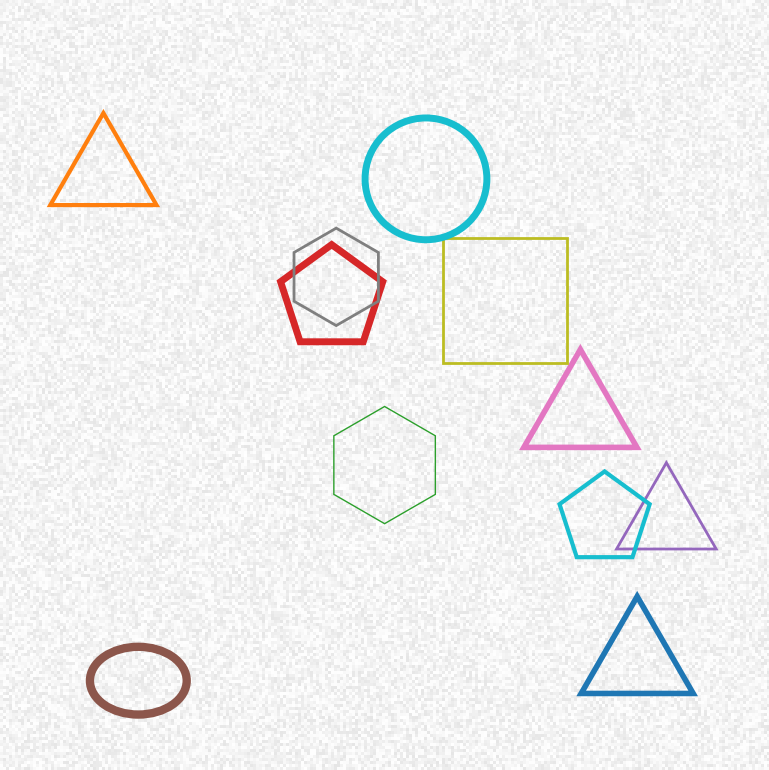[{"shape": "triangle", "thickness": 2, "radius": 0.42, "center": [0.828, 0.141]}, {"shape": "triangle", "thickness": 1.5, "radius": 0.4, "center": [0.134, 0.773]}, {"shape": "hexagon", "thickness": 0.5, "radius": 0.38, "center": [0.499, 0.396]}, {"shape": "pentagon", "thickness": 2.5, "radius": 0.35, "center": [0.431, 0.613]}, {"shape": "triangle", "thickness": 1, "radius": 0.37, "center": [0.865, 0.324]}, {"shape": "oval", "thickness": 3, "radius": 0.31, "center": [0.18, 0.116]}, {"shape": "triangle", "thickness": 2, "radius": 0.42, "center": [0.754, 0.461]}, {"shape": "hexagon", "thickness": 1, "radius": 0.32, "center": [0.437, 0.64]}, {"shape": "square", "thickness": 1, "radius": 0.4, "center": [0.656, 0.61]}, {"shape": "circle", "thickness": 2.5, "radius": 0.4, "center": [0.553, 0.768]}, {"shape": "pentagon", "thickness": 1.5, "radius": 0.31, "center": [0.785, 0.326]}]